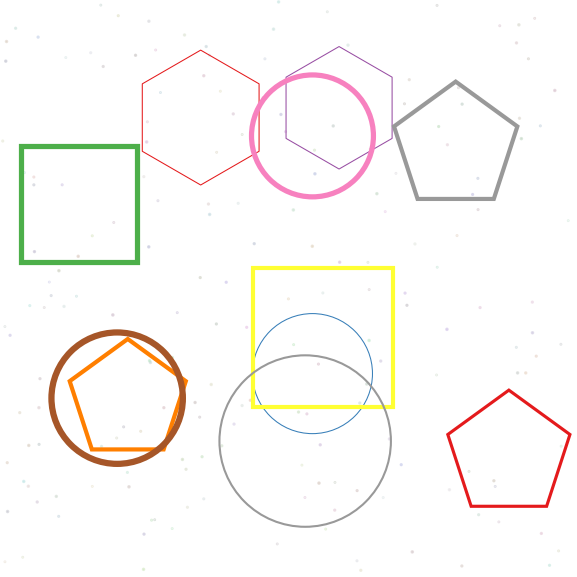[{"shape": "hexagon", "thickness": 0.5, "radius": 0.58, "center": [0.348, 0.796]}, {"shape": "pentagon", "thickness": 1.5, "radius": 0.56, "center": [0.881, 0.212]}, {"shape": "circle", "thickness": 0.5, "radius": 0.52, "center": [0.541, 0.352]}, {"shape": "square", "thickness": 2.5, "radius": 0.5, "center": [0.137, 0.646]}, {"shape": "hexagon", "thickness": 0.5, "radius": 0.53, "center": [0.587, 0.812]}, {"shape": "pentagon", "thickness": 2, "radius": 0.53, "center": [0.221, 0.306]}, {"shape": "square", "thickness": 2, "radius": 0.6, "center": [0.559, 0.415]}, {"shape": "circle", "thickness": 3, "radius": 0.57, "center": [0.203, 0.31]}, {"shape": "circle", "thickness": 2.5, "radius": 0.53, "center": [0.541, 0.764]}, {"shape": "pentagon", "thickness": 2, "radius": 0.56, "center": [0.789, 0.746]}, {"shape": "circle", "thickness": 1, "radius": 0.74, "center": [0.528, 0.235]}]